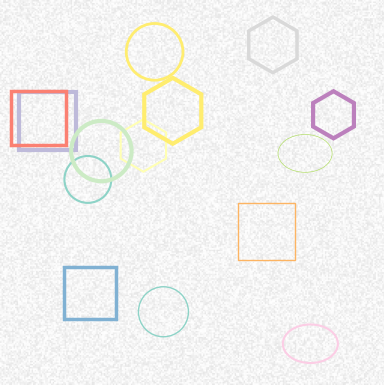[{"shape": "circle", "thickness": 1.5, "radius": 0.3, "center": [0.228, 0.534]}, {"shape": "circle", "thickness": 1, "radius": 0.32, "center": [0.425, 0.19]}, {"shape": "hexagon", "thickness": 1.5, "radius": 0.34, "center": [0.372, 0.622]}, {"shape": "square", "thickness": 3, "radius": 0.37, "center": [0.123, 0.686]}, {"shape": "square", "thickness": 2.5, "radius": 0.35, "center": [0.1, 0.694]}, {"shape": "square", "thickness": 2.5, "radius": 0.34, "center": [0.234, 0.238]}, {"shape": "square", "thickness": 1, "radius": 0.37, "center": [0.693, 0.398]}, {"shape": "oval", "thickness": 0.5, "radius": 0.35, "center": [0.792, 0.602]}, {"shape": "oval", "thickness": 1.5, "radius": 0.36, "center": [0.806, 0.107]}, {"shape": "hexagon", "thickness": 2.5, "radius": 0.36, "center": [0.709, 0.883]}, {"shape": "hexagon", "thickness": 3, "radius": 0.31, "center": [0.866, 0.702]}, {"shape": "circle", "thickness": 3, "radius": 0.39, "center": [0.263, 0.608]}, {"shape": "circle", "thickness": 2, "radius": 0.37, "center": [0.402, 0.865]}, {"shape": "hexagon", "thickness": 3, "radius": 0.43, "center": [0.449, 0.712]}]